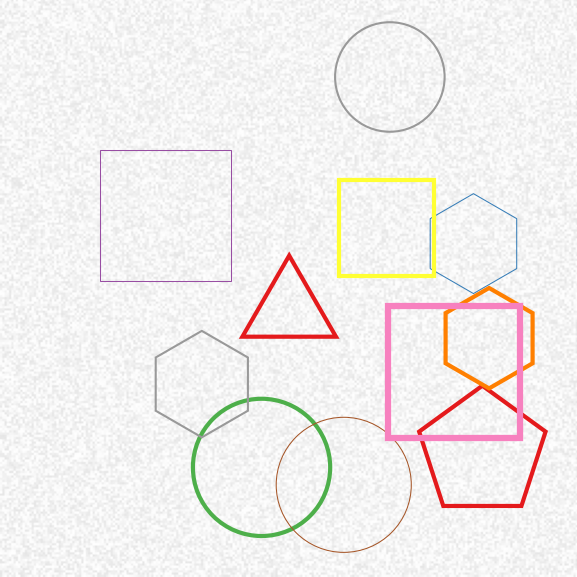[{"shape": "triangle", "thickness": 2, "radius": 0.47, "center": [0.501, 0.463]}, {"shape": "pentagon", "thickness": 2, "radius": 0.58, "center": [0.835, 0.216]}, {"shape": "hexagon", "thickness": 0.5, "radius": 0.43, "center": [0.82, 0.577]}, {"shape": "circle", "thickness": 2, "radius": 0.59, "center": [0.453, 0.19]}, {"shape": "square", "thickness": 0.5, "radius": 0.57, "center": [0.286, 0.626]}, {"shape": "hexagon", "thickness": 2, "radius": 0.43, "center": [0.847, 0.414]}, {"shape": "square", "thickness": 2, "radius": 0.41, "center": [0.669, 0.604]}, {"shape": "circle", "thickness": 0.5, "radius": 0.58, "center": [0.595, 0.16]}, {"shape": "square", "thickness": 3, "radius": 0.57, "center": [0.786, 0.355]}, {"shape": "circle", "thickness": 1, "radius": 0.47, "center": [0.675, 0.866]}, {"shape": "hexagon", "thickness": 1, "radius": 0.46, "center": [0.349, 0.334]}]